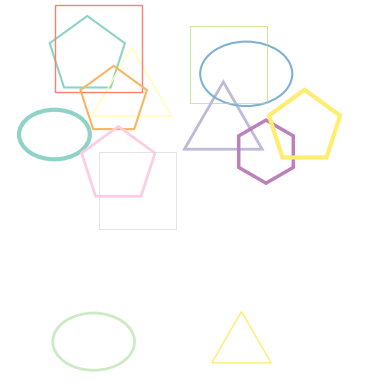[{"shape": "pentagon", "thickness": 1.5, "radius": 0.51, "center": [0.227, 0.856]}, {"shape": "oval", "thickness": 3, "radius": 0.46, "center": [0.141, 0.651]}, {"shape": "triangle", "thickness": 1, "radius": 0.6, "center": [0.342, 0.758]}, {"shape": "triangle", "thickness": 2, "radius": 0.58, "center": [0.58, 0.671]}, {"shape": "square", "thickness": 1, "radius": 0.56, "center": [0.256, 0.875]}, {"shape": "oval", "thickness": 1.5, "radius": 0.6, "center": [0.64, 0.808]}, {"shape": "pentagon", "thickness": 1.5, "radius": 0.45, "center": [0.295, 0.738]}, {"shape": "square", "thickness": 0.5, "radius": 0.5, "center": [0.594, 0.833]}, {"shape": "pentagon", "thickness": 2, "radius": 0.5, "center": [0.307, 0.571]}, {"shape": "square", "thickness": 0.5, "radius": 0.5, "center": [0.358, 0.505]}, {"shape": "hexagon", "thickness": 2.5, "radius": 0.41, "center": [0.691, 0.606]}, {"shape": "oval", "thickness": 2, "radius": 0.53, "center": [0.243, 0.113]}, {"shape": "triangle", "thickness": 1, "radius": 0.44, "center": [0.627, 0.102]}, {"shape": "pentagon", "thickness": 3, "radius": 0.49, "center": [0.791, 0.67]}]